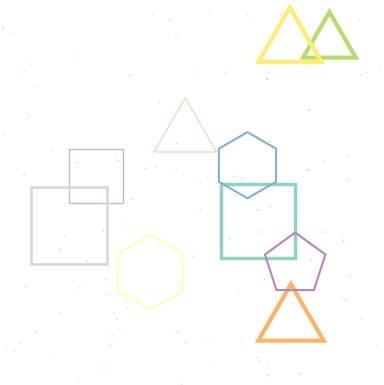[{"shape": "square", "thickness": 2.5, "radius": 0.48, "center": [0.669, 0.426]}, {"shape": "hexagon", "thickness": 1.5, "radius": 0.48, "center": [0.39, 0.293]}, {"shape": "square", "thickness": 1, "radius": 0.35, "center": [0.249, 0.544]}, {"shape": "hexagon", "thickness": 1.5, "radius": 0.43, "center": [0.643, 0.571]}, {"shape": "triangle", "thickness": 3, "radius": 0.49, "center": [0.756, 0.164]}, {"shape": "triangle", "thickness": 3, "radius": 0.39, "center": [0.856, 0.89]}, {"shape": "square", "thickness": 2, "radius": 0.49, "center": [0.18, 0.414]}, {"shape": "pentagon", "thickness": 1.5, "radius": 0.41, "center": [0.767, 0.313]}, {"shape": "triangle", "thickness": 1, "radius": 0.47, "center": [0.481, 0.652]}, {"shape": "triangle", "thickness": 3, "radius": 0.47, "center": [0.753, 0.887]}]